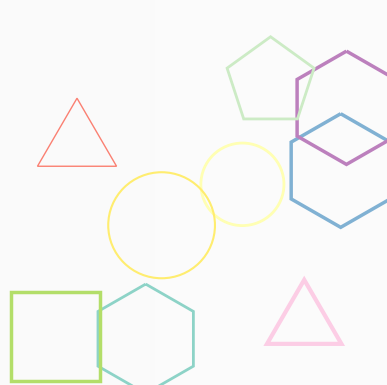[{"shape": "hexagon", "thickness": 2, "radius": 0.71, "center": [0.376, 0.12]}, {"shape": "circle", "thickness": 2, "radius": 0.54, "center": [0.626, 0.521]}, {"shape": "triangle", "thickness": 1, "radius": 0.59, "center": [0.199, 0.627]}, {"shape": "hexagon", "thickness": 2.5, "radius": 0.74, "center": [0.879, 0.557]}, {"shape": "square", "thickness": 2.5, "radius": 0.58, "center": [0.144, 0.126]}, {"shape": "triangle", "thickness": 3, "radius": 0.55, "center": [0.785, 0.162]}, {"shape": "hexagon", "thickness": 2.5, "radius": 0.74, "center": [0.894, 0.72]}, {"shape": "pentagon", "thickness": 2, "radius": 0.59, "center": [0.698, 0.787]}, {"shape": "circle", "thickness": 1.5, "radius": 0.69, "center": [0.417, 0.415]}]